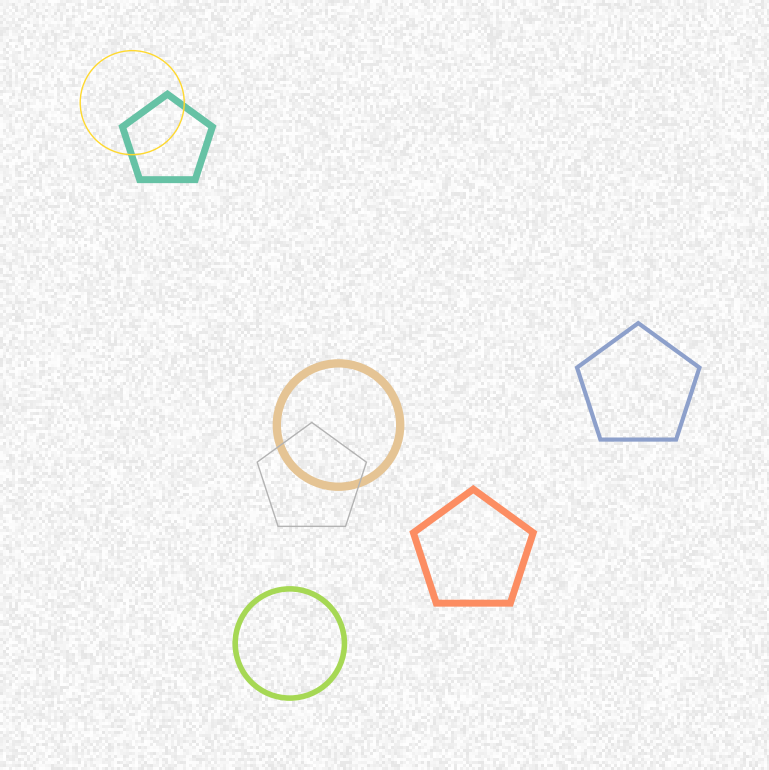[{"shape": "pentagon", "thickness": 2.5, "radius": 0.31, "center": [0.217, 0.816]}, {"shape": "pentagon", "thickness": 2.5, "radius": 0.41, "center": [0.615, 0.283]}, {"shape": "pentagon", "thickness": 1.5, "radius": 0.42, "center": [0.829, 0.497]}, {"shape": "circle", "thickness": 2, "radius": 0.35, "center": [0.376, 0.164]}, {"shape": "circle", "thickness": 0.5, "radius": 0.34, "center": [0.172, 0.867]}, {"shape": "circle", "thickness": 3, "radius": 0.4, "center": [0.44, 0.448]}, {"shape": "pentagon", "thickness": 0.5, "radius": 0.37, "center": [0.405, 0.377]}]